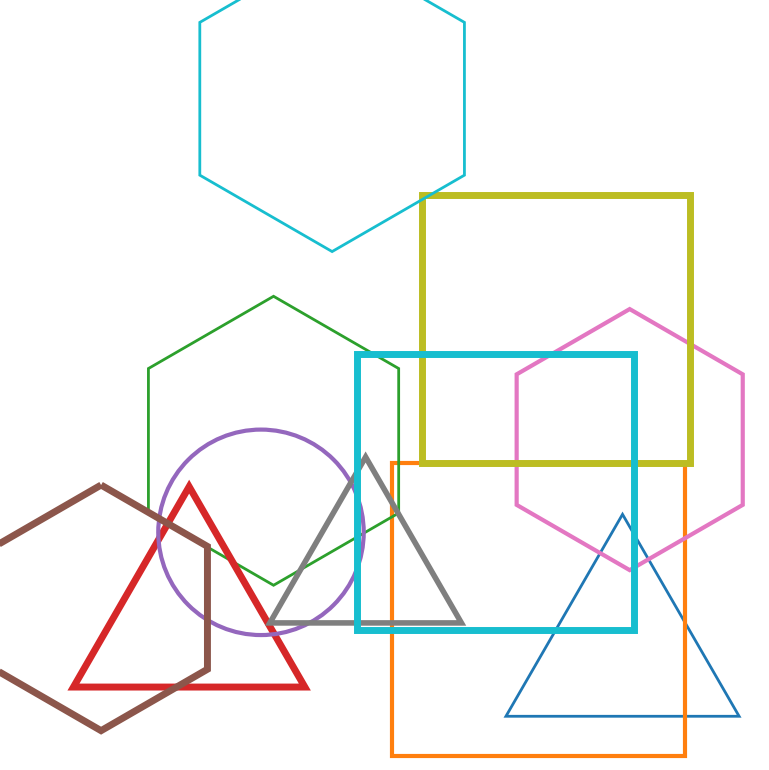[{"shape": "triangle", "thickness": 1, "radius": 0.87, "center": [0.808, 0.157]}, {"shape": "square", "thickness": 1.5, "radius": 0.95, "center": [0.7, 0.208]}, {"shape": "hexagon", "thickness": 1, "radius": 0.94, "center": [0.355, 0.428]}, {"shape": "triangle", "thickness": 2.5, "radius": 0.87, "center": [0.246, 0.194]}, {"shape": "circle", "thickness": 1.5, "radius": 0.67, "center": [0.339, 0.309]}, {"shape": "hexagon", "thickness": 2.5, "radius": 0.8, "center": [0.131, 0.211]}, {"shape": "hexagon", "thickness": 1.5, "radius": 0.85, "center": [0.818, 0.429]}, {"shape": "triangle", "thickness": 2, "radius": 0.72, "center": [0.475, 0.263]}, {"shape": "square", "thickness": 2.5, "radius": 0.87, "center": [0.722, 0.573]}, {"shape": "square", "thickness": 2.5, "radius": 0.9, "center": [0.643, 0.361]}, {"shape": "hexagon", "thickness": 1, "radius": 0.99, "center": [0.431, 0.872]}]